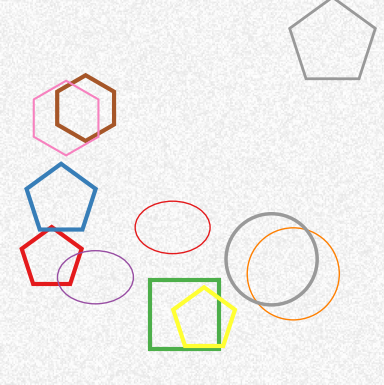[{"shape": "oval", "thickness": 1, "radius": 0.49, "center": [0.448, 0.409]}, {"shape": "pentagon", "thickness": 3, "radius": 0.41, "center": [0.134, 0.329]}, {"shape": "pentagon", "thickness": 3, "radius": 0.47, "center": [0.159, 0.48]}, {"shape": "square", "thickness": 3, "radius": 0.45, "center": [0.48, 0.183]}, {"shape": "oval", "thickness": 1, "radius": 0.49, "center": [0.248, 0.28]}, {"shape": "circle", "thickness": 1, "radius": 0.6, "center": [0.762, 0.289]}, {"shape": "pentagon", "thickness": 3, "radius": 0.42, "center": [0.53, 0.17]}, {"shape": "hexagon", "thickness": 3, "radius": 0.43, "center": [0.222, 0.719]}, {"shape": "hexagon", "thickness": 1.5, "radius": 0.48, "center": [0.172, 0.693]}, {"shape": "pentagon", "thickness": 2, "radius": 0.58, "center": [0.864, 0.89]}, {"shape": "circle", "thickness": 2.5, "radius": 0.59, "center": [0.705, 0.326]}]